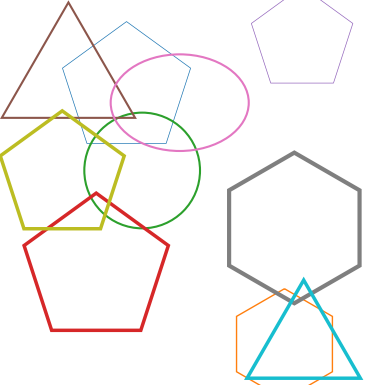[{"shape": "pentagon", "thickness": 0.5, "radius": 0.87, "center": [0.329, 0.769]}, {"shape": "hexagon", "thickness": 1, "radius": 0.72, "center": [0.739, 0.106]}, {"shape": "circle", "thickness": 1.5, "radius": 0.75, "center": [0.369, 0.557]}, {"shape": "pentagon", "thickness": 2.5, "radius": 0.98, "center": [0.25, 0.301]}, {"shape": "pentagon", "thickness": 0.5, "radius": 0.69, "center": [0.785, 0.896]}, {"shape": "triangle", "thickness": 1.5, "radius": 1.0, "center": [0.178, 0.794]}, {"shape": "oval", "thickness": 1.5, "radius": 0.9, "center": [0.467, 0.733]}, {"shape": "hexagon", "thickness": 3, "radius": 0.98, "center": [0.765, 0.408]}, {"shape": "pentagon", "thickness": 2.5, "radius": 0.85, "center": [0.162, 0.543]}, {"shape": "triangle", "thickness": 2.5, "radius": 0.85, "center": [0.789, 0.103]}]